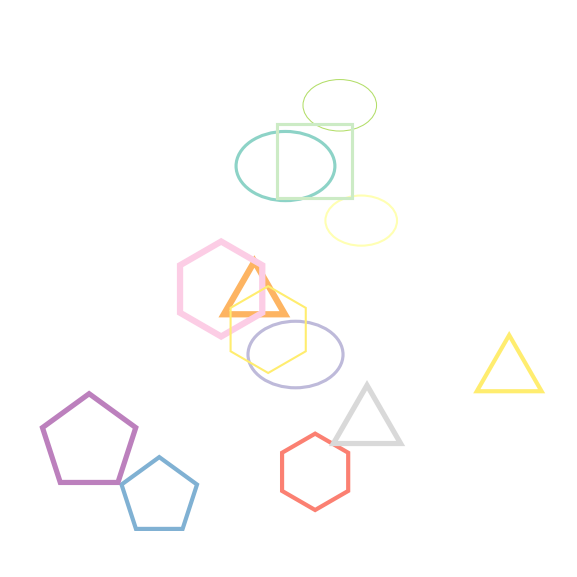[{"shape": "oval", "thickness": 1.5, "radius": 0.43, "center": [0.494, 0.712]}, {"shape": "oval", "thickness": 1, "radius": 0.31, "center": [0.625, 0.617]}, {"shape": "oval", "thickness": 1.5, "radius": 0.41, "center": [0.512, 0.385]}, {"shape": "hexagon", "thickness": 2, "radius": 0.33, "center": [0.546, 0.182]}, {"shape": "pentagon", "thickness": 2, "radius": 0.34, "center": [0.276, 0.139]}, {"shape": "triangle", "thickness": 3, "radius": 0.3, "center": [0.441, 0.485]}, {"shape": "oval", "thickness": 0.5, "radius": 0.32, "center": [0.588, 0.817]}, {"shape": "hexagon", "thickness": 3, "radius": 0.41, "center": [0.383, 0.499]}, {"shape": "triangle", "thickness": 2.5, "radius": 0.34, "center": [0.636, 0.265]}, {"shape": "pentagon", "thickness": 2.5, "radius": 0.42, "center": [0.154, 0.232]}, {"shape": "square", "thickness": 1.5, "radius": 0.32, "center": [0.544, 0.721]}, {"shape": "hexagon", "thickness": 1, "radius": 0.38, "center": [0.464, 0.428]}, {"shape": "triangle", "thickness": 2, "radius": 0.32, "center": [0.882, 0.354]}]